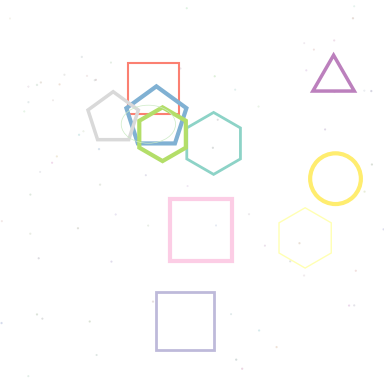[{"shape": "hexagon", "thickness": 2, "radius": 0.4, "center": [0.555, 0.627]}, {"shape": "hexagon", "thickness": 1, "radius": 0.39, "center": [0.793, 0.382]}, {"shape": "square", "thickness": 2, "radius": 0.38, "center": [0.482, 0.166]}, {"shape": "square", "thickness": 1.5, "radius": 0.33, "center": [0.399, 0.769]}, {"shape": "pentagon", "thickness": 3, "radius": 0.41, "center": [0.406, 0.694]}, {"shape": "hexagon", "thickness": 3, "radius": 0.35, "center": [0.422, 0.651]}, {"shape": "square", "thickness": 3, "radius": 0.4, "center": [0.523, 0.403]}, {"shape": "pentagon", "thickness": 2.5, "radius": 0.34, "center": [0.294, 0.693]}, {"shape": "triangle", "thickness": 2.5, "radius": 0.31, "center": [0.866, 0.795]}, {"shape": "oval", "thickness": 0.5, "radius": 0.35, "center": [0.385, 0.677]}, {"shape": "circle", "thickness": 3, "radius": 0.33, "center": [0.871, 0.536]}]